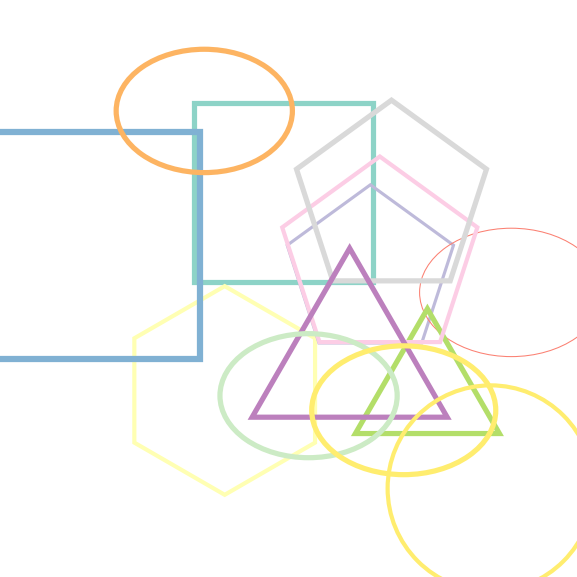[{"shape": "square", "thickness": 2.5, "radius": 0.77, "center": [0.491, 0.665]}, {"shape": "hexagon", "thickness": 2, "radius": 0.9, "center": [0.389, 0.323]}, {"shape": "pentagon", "thickness": 1.5, "radius": 0.76, "center": [0.641, 0.528]}, {"shape": "oval", "thickness": 0.5, "radius": 0.79, "center": [0.885, 0.493]}, {"shape": "square", "thickness": 3, "radius": 0.98, "center": [0.15, 0.575]}, {"shape": "oval", "thickness": 2.5, "radius": 0.76, "center": [0.354, 0.807]}, {"shape": "triangle", "thickness": 2.5, "radius": 0.72, "center": [0.74, 0.32]}, {"shape": "pentagon", "thickness": 2, "radius": 0.89, "center": [0.658, 0.55]}, {"shape": "pentagon", "thickness": 2.5, "radius": 0.86, "center": [0.678, 0.653]}, {"shape": "triangle", "thickness": 2.5, "radius": 0.98, "center": [0.605, 0.374]}, {"shape": "oval", "thickness": 2.5, "radius": 0.77, "center": [0.534, 0.314]}, {"shape": "oval", "thickness": 2.5, "radius": 0.8, "center": [0.699, 0.289]}, {"shape": "circle", "thickness": 2, "radius": 0.89, "center": [0.85, 0.154]}]